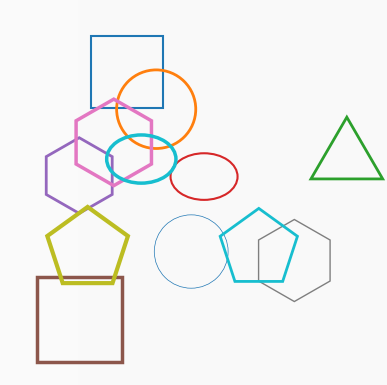[{"shape": "circle", "thickness": 0.5, "radius": 0.48, "center": [0.493, 0.347]}, {"shape": "square", "thickness": 1.5, "radius": 0.47, "center": [0.327, 0.813]}, {"shape": "circle", "thickness": 2, "radius": 0.51, "center": [0.403, 0.716]}, {"shape": "triangle", "thickness": 2, "radius": 0.53, "center": [0.895, 0.589]}, {"shape": "oval", "thickness": 1.5, "radius": 0.43, "center": [0.527, 0.541]}, {"shape": "hexagon", "thickness": 2, "radius": 0.49, "center": [0.204, 0.544]}, {"shape": "square", "thickness": 2.5, "radius": 0.55, "center": [0.205, 0.169]}, {"shape": "hexagon", "thickness": 2.5, "radius": 0.56, "center": [0.294, 0.63]}, {"shape": "hexagon", "thickness": 1, "radius": 0.53, "center": [0.76, 0.323]}, {"shape": "pentagon", "thickness": 3, "radius": 0.55, "center": [0.226, 0.353]}, {"shape": "pentagon", "thickness": 2, "radius": 0.52, "center": [0.668, 0.354]}, {"shape": "oval", "thickness": 2.5, "radius": 0.45, "center": [0.365, 0.587]}]